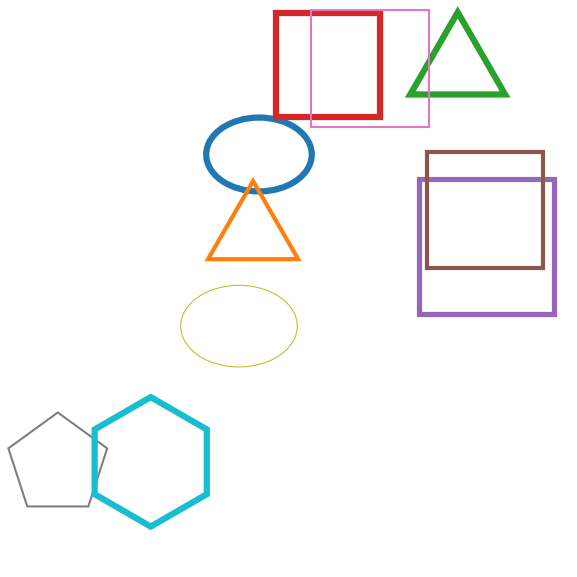[{"shape": "oval", "thickness": 3, "radius": 0.46, "center": [0.448, 0.732]}, {"shape": "triangle", "thickness": 2, "radius": 0.45, "center": [0.438, 0.595]}, {"shape": "triangle", "thickness": 3, "radius": 0.47, "center": [0.793, 0.883]}, {"shape": "square", "thickness": 3, "radius": 0.45, "center": [0.567, 0.887]}, {"shape": "square", "thickness": 2.5, "radius": 0.58, "center": [0.843, 0.573]}, {"shape": "square", "thickness": 2, "radius": 0.5, "center": [0.84, 0.635]}, {"shape": "square", "thickness": 1, "radius": 0.51, "center": [0.641, 0.881]}, {"shape": "pentagon", "thickness": 1, "radius": 0.45, "center": [0.1, 0.195]}, {"shape": "oval", "thickness": 0.5, "radius": 0.5, "center": [0.414, 0.434]}, {"shape": "hexagon", "thickness": 3, "radius": 0.56, "center": [0.261, 0.199]}]